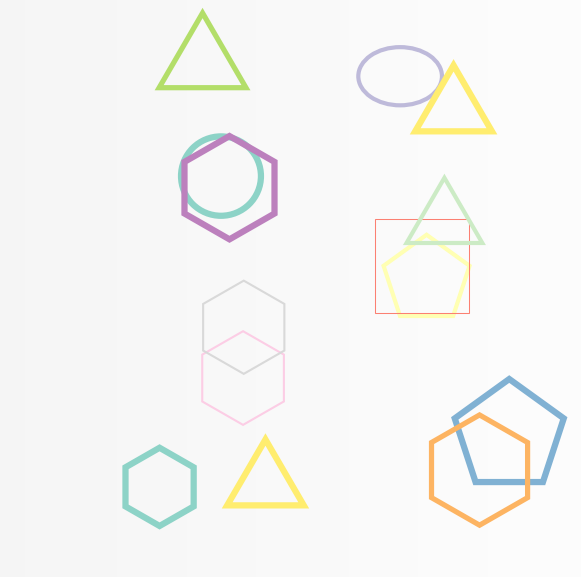[{"shape": "hexagon", "thickness": 3, "radius": 0.34, "center": [0.275, 0.156]}, {"shape": "circle", "thickness": 3, "radius": 0.34, "center": [0.38, 0.694]}, {"shape": "pentagon", "thickness": 2, "radius": 0.39, "center": [0.734, 0.515]}, {"shape": "oval", "thickness": 2, "radius": 0.36, "center": [0.688, 0.867]}, {"shape": "square", "thickness": 0.5, "radius": 0.4, "center": [0.726, 0.538]}, {"shape": "pentagon", "thickness": 3, "radius": 0.49, "center": [0.876, 0.244]}, {"shape": "hexagon", "thickness": 2.5, "radius": 0.48, "center": [0.825, 0.185]}, {"shape": "triangle", "thickness": 2.5, "radius": 0.43, "center": [0.348, 0.89]}, {"shape": "hexagon", "thickness": 1, "radius": 0.41, "center": [0.418, 0.345]}, {"shape": "hexagon", "thickness": 1, "radius": 0.4, "center": [0.419, 0.432]}, {"shape": "hexagon", "thickness": 3, "radius": 0.45, "center": [0.395, 0.674]}, {"shape": "triangle", "thickness": 2, "radius": 0.38, "center": [0.765, 0.616]}, {"shape": "triangle", "thickness": 3, "radius": 0.38, "center": [0.457, 0.162]}, {"shape": "triangle", "thickness": 3, "radius": 0.38, "center": [0.78, 0.81]}]